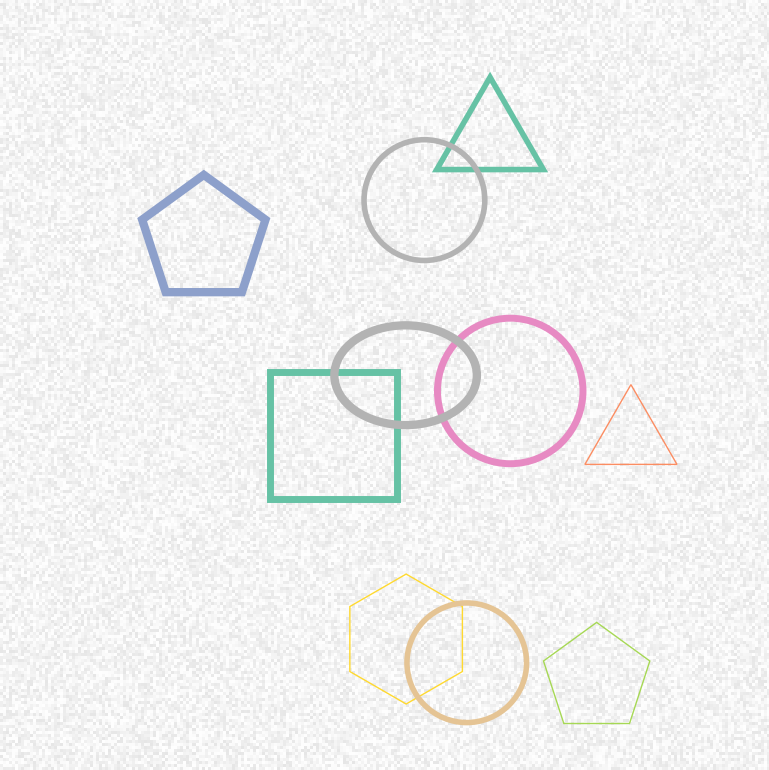[{"shape": "triangle", "thickness": 2, "radius": 0.4, "center": [0.636, 0.82]}, {"shape": "square", "thickness": 2.5, "radius": 0.41, "center": [0.433, 0.434]}, {"shape": "triangle", "thickness": 0.5, "radius": 0.35, "center": [0.819, 0.431]}, {"shape": "pentagon", "thickness": 3, "radius": 0.42, "center": [0.265, 0.689]}, {"shape": "circle", "thickness": 2.5, "radius": 0.47, "center": [0.663, 0.492]}, {"shape": "pentagon", "thickness": 0.5, "radius": 0.36, "center": [0.775, 0.119]}, {"shape": "hexagon", "thickness": 0.5, "radius": 0.42, "center": [0.527, 0.17]}, {"shape": "circle", "thickness": 2, "radius": 0.39, "center": [0.606, 0.139]}, {"shape": "circle", "thickness": 2, "radius": 0.39, "center": [0.551, 0.74]}, {"shape": "oval", "thickness": 3, "radius": 0.46, "center": [0.527, 0.513]}]